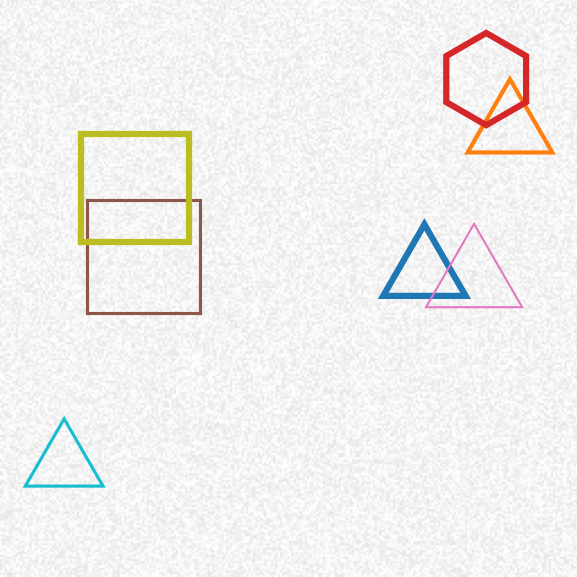[{"shape": "triangle", "thickness": 3, "radius": 0.41, "center": [0.735, 0.528]}, {"shape": "triangle", "thickness": 2, "radius": 0.42, "center": [0.883, 0.777]}, {"shape": "hexagon", "thickness": 3, "radius": 0.4, "center": [0.842, 0.862]}, {"shape": "square", "thickness": 1.5, "radius": 0.49, "center": [0.249, 0.555]}, {"shape": "triangle", "thickness": 1, "radius": 0.48, "center": [0.821, 0.515]}, {"shape": "square", "thickness": 3, "radius": 0.47, "center": [0.234, 0.673]}, {"shape": "triangle", "thickness": 1.5, "radius": 0.39, "center": [0.111, 0.196]}]